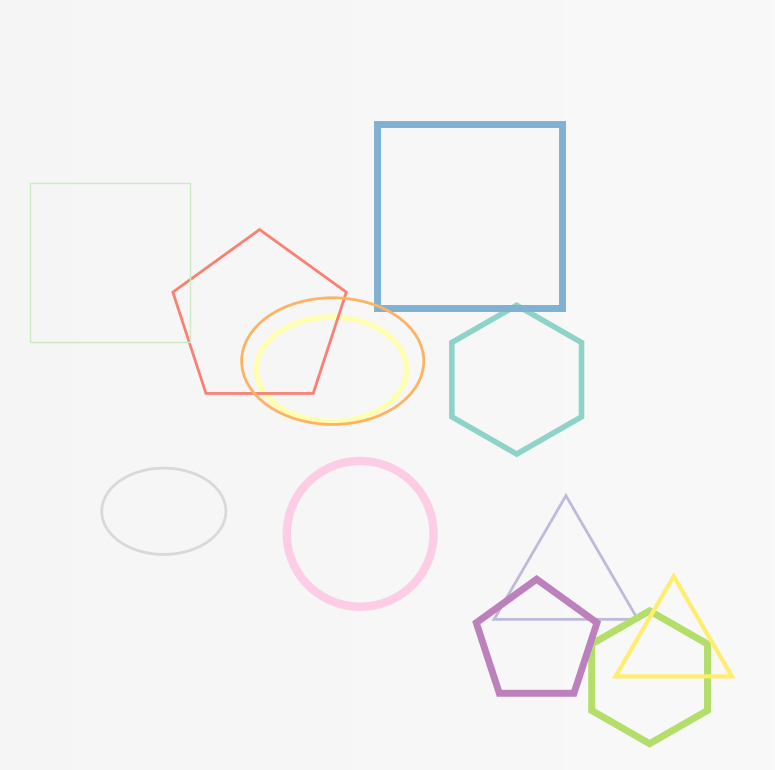[{"shape": "hexagon", "thickness": 2, "radius": 0.48, "center": [0.667, 0.507]}, {"shape": "oval", "thickness": 2, "radius": 0.48, "center": [0.428, 0.52]}, {"shape": "triangle", "thickness": 1, "radius": 0.54, "center": [0.73, 0.249]}, {"shape": "pentagon", "thickness": 1, "radius": 0.59, "center": [0.335, 0.584]}, {"shape": "square", "thickness": 2.5, "radius": 0.6, "center": [0.606, 0.72]}, {"shape": "oval", "thickness": 1, "radius": 0.59, "center": [0.429, 0.531]}, {"shape": "hexagon", "thickness": 2.5, "radius": 0.43, "center": [0.838, 0.12]}, {"shape": "circle", "thickness": 3, "radius": 0.47, "center": [0.465, 0.307]}, {"shape": "oval", "thickness": 1, "radius": 0.4, "center": [0.211, 0.336]}, {"shape": "pentagon", "thickness": 2.5, "radius": 0.41, "center": [0.692, 0.166]}, {"shape": "square", "thickness": 0.5, "radius": 0.52, "center": [0.142, 0.659]}, {"shape": "triangle", "thickness": 1.5, "radius": 0.43, "center": [0.869, 0.165]}]